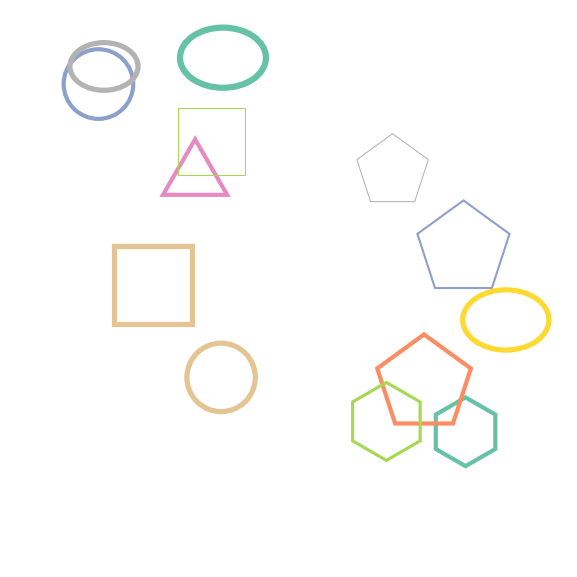[{"shape": "oval", "thickness": 3, "radius": 0.37, "center": [0.386, 0.899]}, {"shape": "hexagon", "thickness": 2, "radius": 0.3, "center": [0.806, 0.251]}, {"shape": "pentagon", "thickness": 2, "radius": 0.43, "center": [0.734, 0.335]}, {"shape": "circle", "thickness": 2, "radius": 0.3, "center": [0.17, 0.854]}, {"shape": "pentagon", "thickness": 1, "radius": 0.42, "center": [0.803, 0.568]}, {"shape": "triangle", "thickness": 2, "radius": 0.32, "center": [0.338, 0.694]}, {"shape": "hexagon", "thickness": 1.5, "radius": 0.34, "center": [0.669, 0.269]}, {"shape": "square", "thickness": 0.5, "radius": 0.29, "center": [0.366, 0.754]}, {"shape": "oval", "thickness": 2.5, "radius": 0.37, "center": [0.876, 0.445]}, {"shape": "square", "thickness": 2.5, "radius": 0.34, "center": [0.264, 0.506]}, {"shape": "circle", "thickness": 2.5, "radius": 0.3, "center": [0.383, 0.346]}, {"shape": "oval", "thickness": 2.5, "radius": 0.29, "center": [0.18, 0.884]}, {"shape": "pentagon", "thickness": 0.5, "radius": 0.33, "center": [0.68, 0.703]}]